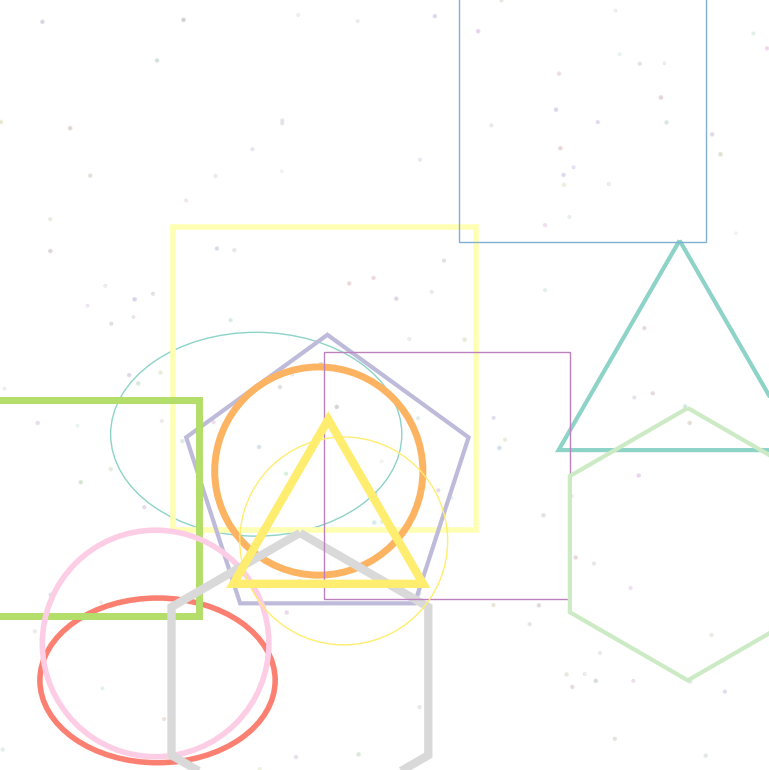[{"shape": "triangle", "thickness": 1.5, "radius": 0.91, "center": [0.883, 0.506]}, {"shape": "oval", "thickness": 0.5, "radius": 0.95, "center": [0.333, 0.436]}, {"shape": "square", "thickness": 2, "radius": 0.98, "center": [0.421, 0.509]}, {"shape": "pentagon", "thickness": 1.5, "radius": 0.96, "center": [0.425, 0.372]}, {"shape": "oval", "thickness": 2, "radius": 0.76, "center": [0.205, 0.116]}, {"shape": "square", "thickness": 0.5, "radius": 0.8, "center": [0.757, 0.845]}, {"shape": "circle", "thickness": 2.5, "radius": 0.68, "center": [0.414, 0.388]}, {"shape": "square", "thickness": 2.5, "radius": 0.7, "center": [0.119, 0.34]}, {"shape": "circle", "thickness": 2, "radius": 0.74, "center": [0.202, 0.164]}, {"shape": "hexagon", "thickness": 3, "radius": 0.96, "center": [0.39, 0.115]}, {"shape": "square", "thickness": 0.5, "radius": 0.8, "center": [0.581, 0.382]}, {"shape": "hexagon", "thickness": 1.5, "radius": 0.88, "center": [0.893, 0.293]}, {"shape": "circle", "thickness": 0.5, "radius": 0.67, "center": [0.446, 0.297]}, {"shape": "triangle", "thickness": 3, "radius": 0.71, "center": [0.426, 0.313]}]